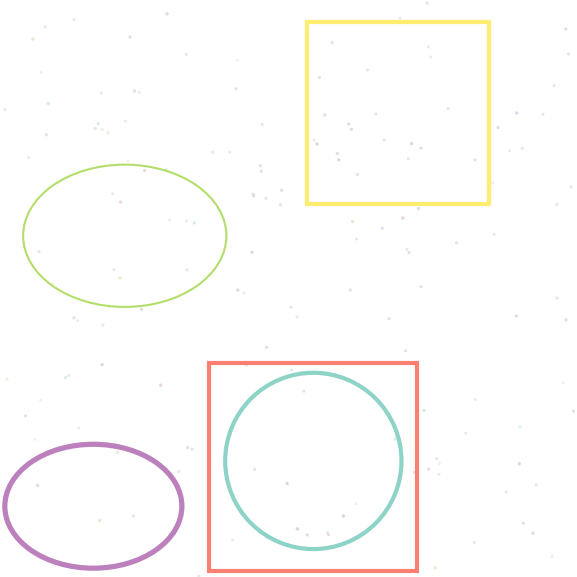[{"shape": "circle", "thickness": 2, "radius": 0.76, "center": [0.543, 0.201]}, {"shape": "square", "thickness": 2, "radius": 0.9, "center": [0.541, 0.19]}, {"shape": "oval", "thickness": 1, "radius": 0.88, "center": [0.216, 0.591]}, {"shape": "oval", "thickness": 2.5, "radius": 0.77, "center": [0.162, 0.123]}, {"shape": "square", "thickness": 2, "radius": 0.79, "center": [0.69, 0.803]}]